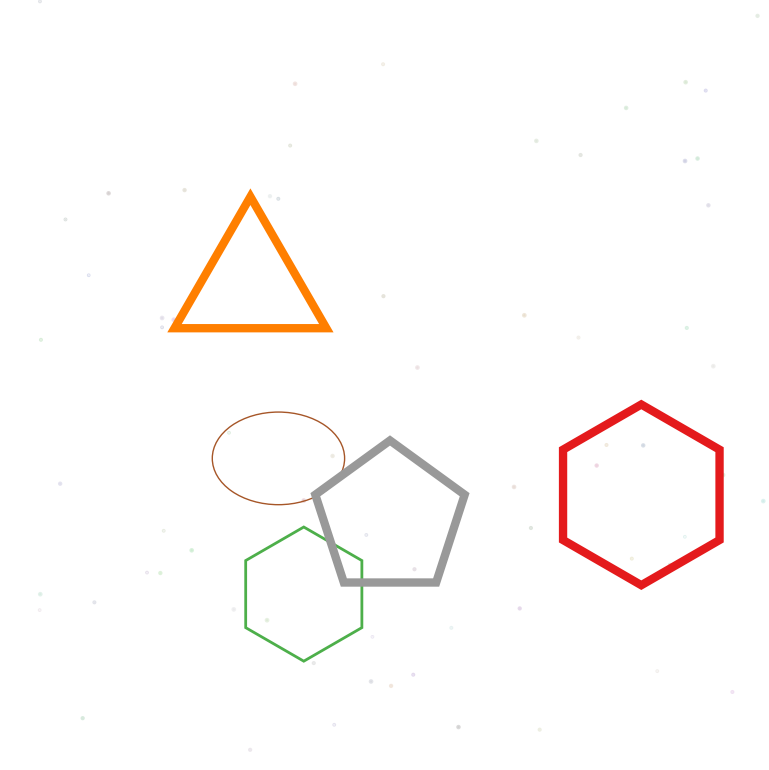[{"shape": "hexagon", "thickness": 3, "radius": 0.59, "center": [0.833, 0.357]}, {"shape": "hexagon", "thickness": 1, "radius": 0.44, "center": [0.395, 0.228]}, {"shape": "triangle", "thickness": 3, "radius": 0.57, "center": [0.325, 0.631]}, {"shape": "oval", "thickness": 0.5, "radius": 0.43, "center": [0.362, 0.405]}, {"shape": "pentagon", "thickness": 3, "radius": 0.51, "center": [0.506, 0.326]}]